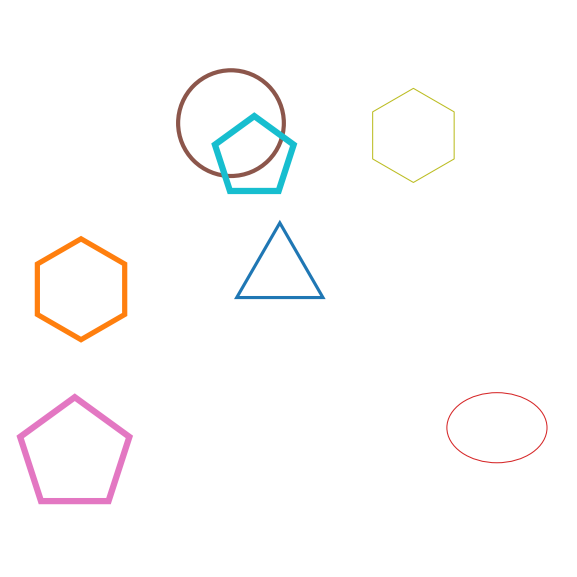[{"shape": "triangle", "thickness": 1.5, "radius": 0.43, "center": [0.485, 0.527]}, {"shape": "hexagon", "thickness": 2.5, "radius": 0.44, "center": [0.14, 0.498]}, {"shape": "oval", "thickness": 0.5, "radius": 0.43, "center": [0.861, 0.259]}, {"shape": "circle", "thickness": 2, "radius": 0.46, "center": [0.4, 0.786]}, {"shape": "pentagon", "thickness": 3, "radius": 0.5, "center": [0.129, 0.212]}, {"shape": "hexagon", "thickness": 0.5, "radius": 0.41, "center": [0.716, 0.765]}, {"shape": "pentagon", "thickness": 3, "radius": 0.36, "center": [0.44, 0.726]}]